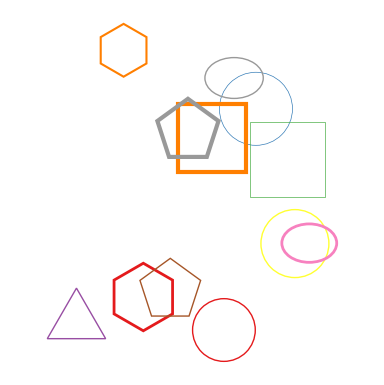[{"shape": "circle", "thickness": 1, "radius": 0.41, "center": [0.582, 0.143]}, {"shape": "hexagon", "thickness": 2, "radius": 0.44, "center": [0.372, 0.229]}, {"shape": "circle", "thickness": 0.5, "radius": 0.47, "center": [0.665, 0.717]}, {"shape": "square", "thickness": 0.5, "radius": 0.49, "center": [0.746, 0.585]}, {"shape": "triangle", "thickness": 1, "radius": 0.44, "center": [0.199, 0.164]}, {"shape": "square", "thickness": 3, "radius": 0.44, "center": [0.55, 0.642]}, {"shape": "hexagon", "thickness": 1.5, "radius": 0.34, "center": [0.321, 0.869]}, {"shape": "circle", "thickness": 1, "radius": 0.44, "center": [0.766, 0.367]}, {"shape": "pentagon", "thickness": 1, "radius": 0.41, "center": [0.442, 0.246]}, {"shape": "oval", "thickness": 2, "radius": 0.36, "center": [0.803, 0.368]}, {"shape": "pentagon", "thickness": 3, "radius": 0.42, "center": [0.488, 0.66]}, {"shape": "oval", "thickness": 1, "radius": 0.38, "center": [0.608, 0.797]}]